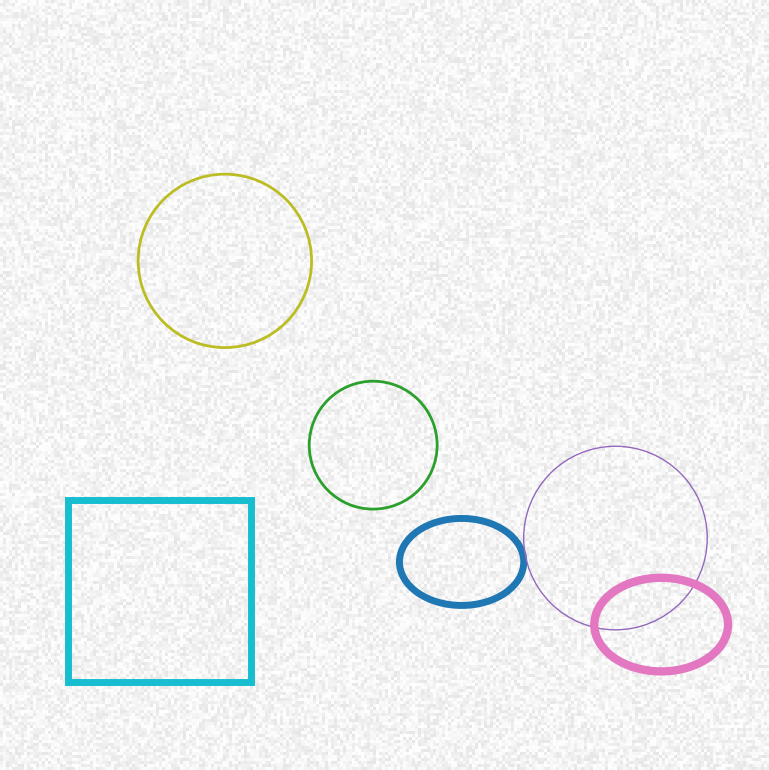[{"shape": "oval", "thickness": 2.5, "radius": 0.4, "center": [0.599, 0.27]}, {"shape": "circle", "thickness": 1, "radius": 0.42, "center": [0.485, 0.422]}, {"shape": "circle", "thickness": 0.5, "radius": 0.6, "center": [0.799, 0.301]}, {"shape": "oval", "thickness": 3, "radius": 0.43, "center": [0.859, 0.189]}, {"shape": "circle", "thickness": 1, "radius": 0.56, "center": [0.292, 0.661]}, {"shape": "square", "thickness": 2.5, "radius": 0.59, "center": [0.207, 0.232]}]